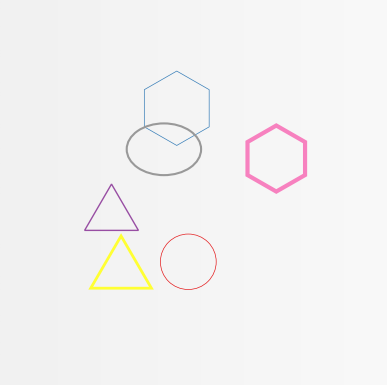[{"shape": "circle", "thickness": 0.5, "radius": 0.36, "center": [0.486, 0.32]}, {"shape": "hexagon", "thickness": 0.5, "radius": 0.48, "center": [0.456, 0.719]}, {"shape": "triangle", "thickness": 1, "radius": 0.4, "center": [0.288, 0.442]}, {"shape": "triangle", "thickness": 2, "radius": 0.45, "center": [0.312, 0.297]}, {"shape": "hexagon", "thickness": 3, "radius": 0.43, "center": [0.713, 0.588]}, {"shape": "oval", "thickness": 1.5, "radius": 0.48, "center": [0.423, 0.612]}]